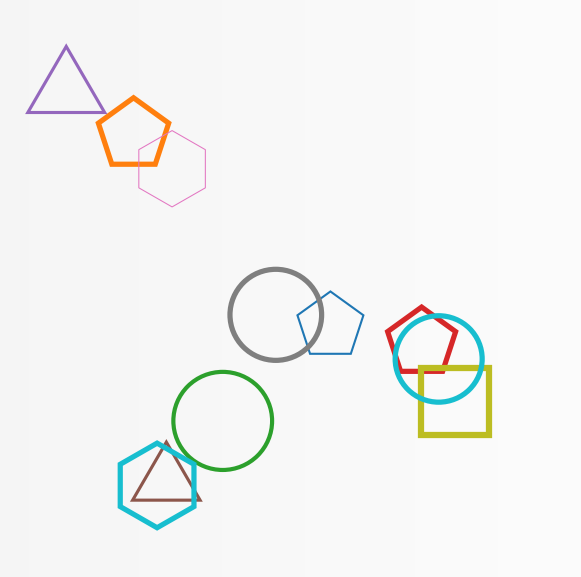[{"shape": "pentagon", "thickness": 1, "radius": 0.3, "center": [0.568, 0.435]}, {"shape": "pentagon", "thickness": 2.5, "radius": 0.32, "center": [0.23, 0.766]}, {"shape": "circle", "thickness": 2, "radius": 0.42, "center": [0.383, 0.27]}, {"shape": "pentagon", "thickness": 2.5, "radius": 0.31, "center": [0.725, 0.406]}, {"shape": "triangle", "thickness": 1.5, "radius": 0.38, "center": [0.114, 0.842]}, {"shape": "triangle", "thickness": 1.5, "radius": 0.33, "center": [0.286, 0.167]}, {"shape": "hexagon", "thickness": 0.5, "radius": 0.33, "center": [0.296, 0.707]}, {"shape": "circle", "thickness": 2.5, "radius": 0.39, "center": [0.475, 0.454]}, {"shape": "square", "thickness": 3, "radius": 0.29, "center": [0.783, 0.303]}, {"shape": "hexagon", "thickness": 2.5, "radius": 0.37, "center": [0.27, 0.159]}, {"shape": "circle", "thickness": 2.5, "radius": 0.37, "center": [0.755, 0.378]}]